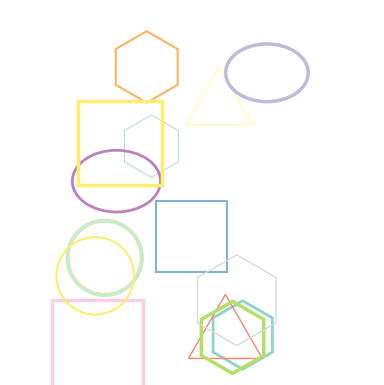[{"shape": "hexagon", "thickness": 2, "radius": 0.44, "center": [0.63, 0.13]}, {"shape": "hexagon", "thickness": 0.5, "radius": 0.4, "center": [0.393, 0.62]}, {"shape": "triangle", "thickness": 1, "radius": 0.5, "center": [0.57, 0.726]}, {"shape": "oval", "thickness": 2.5, "radius": 0.54, "center": [0.693, 0.811]}, {"shape": "triangle", "thickness": 1, "radius": 0.55, "center": [0.585, 0.124]}, {"shape": "square", "thickness": 1.5, "radius": 0.46, "center": [0.497, 0.386]}, {"shape": "hexagon", "thickness": 1.5, "radius": 0.46, "center": [0.381, 0.826]}, {"shape": "hexagon", "thickness": 2.5, "radius": 0.47, "center": [0.604, 0.124]}, {"shape": "square", "thickness": 2.5, "radius": 0.59, "center": [0.254, 0.103]}, {"shape": "hexagon", "thickness": 1, "radius": 0.59, "center": [0.615, 0.22]}, {"shape": "oval", "thickness": 2, "radius": 0.57, "center": [0.302, 0.53]}, {"shape": "circle", "thickness": 3, "radius": 0.48, "center": [0.272, 0.33]}, {"shape": "circle", "thickness": 1.5, "radius": 0.5, "center": [0.247, 0.284]}, {"shape": "square", "thickness": 2.5, "radius": 0.55, "center": [0.311, 0.63]}]